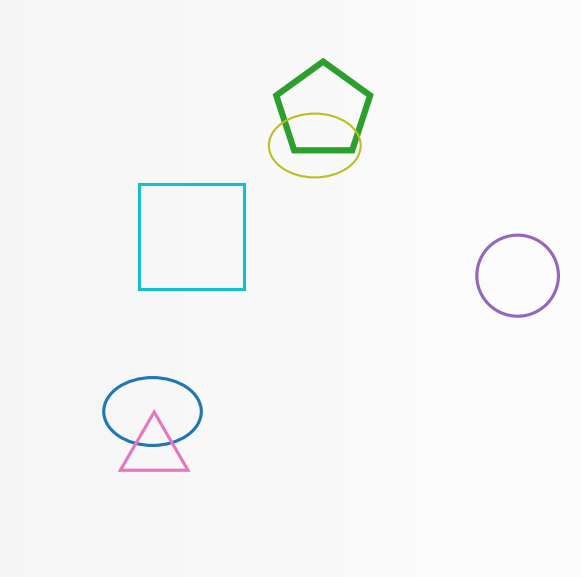[{"shape": "oval", "thickness": 1.5, "radius": 0.42, "center": [0.262, 0.287]}, {"shape": "pentagon", "thickness": 3, "radius": 0.42, "center": [0.556, 0.808]}, {"shape": "circle", "thickness": 1.5, "radius": 0.35, "center": [0.891, 0.522]}, {"shape": "triangle", "thickness": 1.5, "radius": 0.34, "center": [0.265, 0.218]}, {"shape": "oval", "thickness": 1, "radius": 0.39, "center": [0.542, 0.747]}, {"shape": "square", "thickness": 1.5, "radius": 0.45, "center": [0.329, 0.589]}]